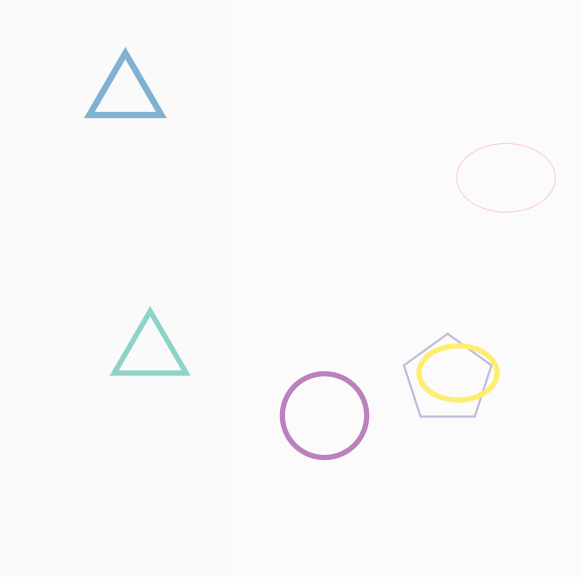[{"shape": "triangle", "thickness": 2.5, "radius": 0.36, "center": [0.258, 0.389]}, {"shape": "pentagon", "thickness": 1, "radius": 0.4, "center": [0.77, 0.342]}, {"shape": "triangle", "thickness": 3, "radius": 0.36, "center": [0.216, 0.836]}, {"shape": "oval", "thickness": 0.5, "radius": 0.42, "center": [0.87, 0.691]}, {"shape": "circle", "thickness": 2.5, "radius": 0.36, "center": [0.558, 0.279]}, {"shape": "oval", "thickness": 2.5, "radius": 0.34, "center": [0.788, 0.353]}]